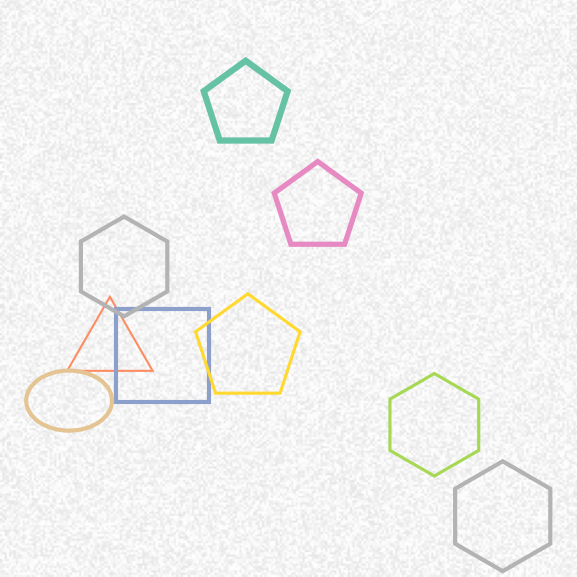[{"shape": "pentagon", "thickness": 3, "radius": 0.38, "center": [0.425, 0.818]}, {"shape": "triangle", "thickness": 1, "radius": 0.43, "center": [0.19, 0.4]}, {"shape": "square", "thickness": 2, "radius": 0.4, "center": [0.282, 0.383]}, {"shape": "pentagon", "thickness": 2.5, "radius": 0.4, "center": [0.55, 0.64]}, {"shape": "hexagon", "thickness": 1.5, "radius": 0.44, "center": [0.752, 0.264]}, {"shape": "pentagon", "thickness": 1.5, "radius": 0.48, "center": [0.429, 0.395]}, {"shape": "oval", "thickness": 2, "radius": 0.37, "center": [0.12, 0.305]}, {"shape": "hexagon", "thickness": 2, "radius": 0.43, "center": [0.215, 0.538]}, {"shape": "hexagon", "thickness": 2, "radius": 0.48, "center": [0.871, 0.105]}]